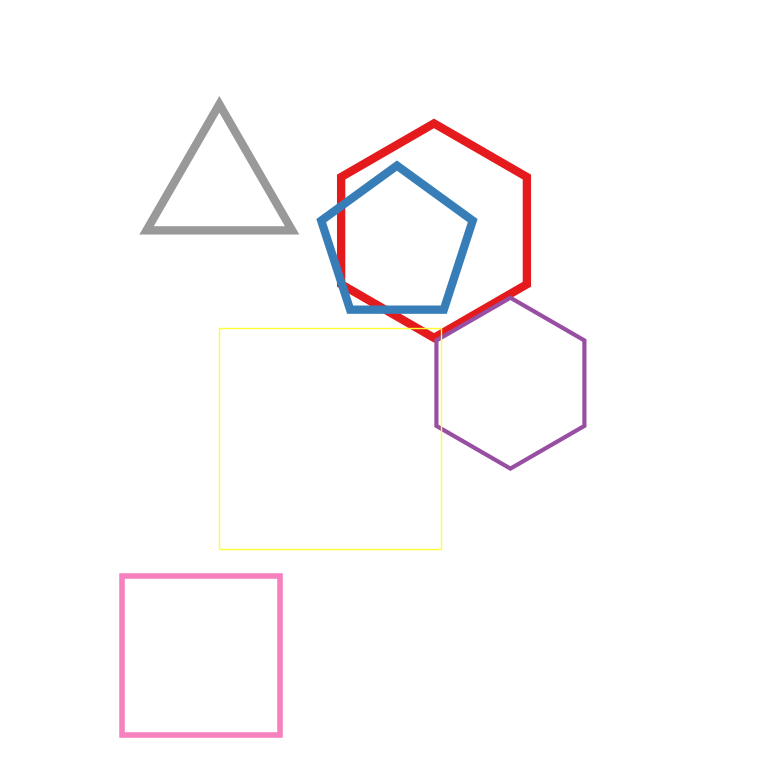[{"shape": "hexagon", "thickness": 3, "radius": 0.7, "center": [0.564, 0.7]}, {"shape": "pentagon", "thickness": 3, "radius": 0.52, "center": [0.516, 0.682]}, {"shape": "hexagon", "thickness": 1.5, "radius": 0.55, "center": [0.663, 0.502]}, {"shape": "square", "thickness": 0.5, "radius": 0.72, "center": [0.429, 0.431]}, {"shape": "square", "thickness": 2, "radius": 0.52, "center": [0.261, 0.149]}, {"shape": "triangle", "thickness": 3, "radius": 0.55, "center": [0.285, 0.755]}]